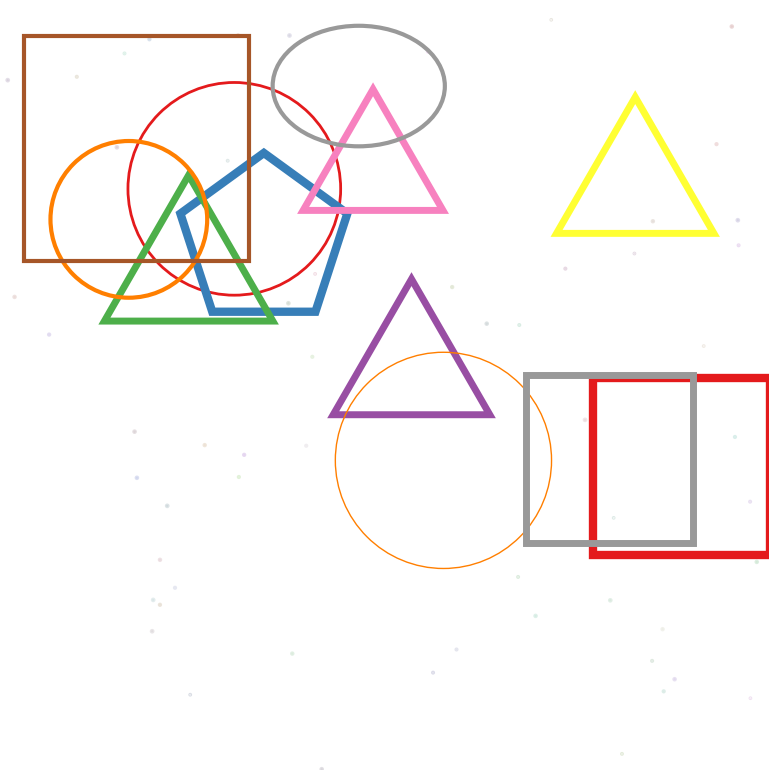[{"shape": "circle", "thickness": 1, "radius": 0.69, "center": [0.304, 0.755]}, {"shape": "square", "thickness": 3, "radius": 0.57, "center": [0.885, 0.394]}, {"shape": "pentagon", "thickness": 3, "radius": 0.57, "center": [0.343, 0.687]}, {"shape": "triangle", "thickness": 2.5, "radius": 0.63, "center": [0.245, 0.646]}, {"shape": "triangle", "thickness": 2.5, "radius": 0.59, "center": [0.534, 0.52]}, {"shape": "circle", "thickness": 1.5, "radius": 0.51, "center": [0.167, 0.715]}, {"shape": "circle", "thickness": 0.5, "radius": 0.7, "center": [0.576, 0.402]}, {"shape": "triangle", "thickness": 2.5, "radius": 0.59, "center": [0.825, 0.756]}, {"shape": "square", "thickness": 1.5, "radius": 0.73, "center": [0.178, 0.807]}, {"shape": "triangle", "thickness": 2.5, "radius": 0.52, "center": [0.484, 0.779]}, {"shape": "oval", "thickness": 1.5, "radius": 0.56, "center": [0.466, 0.888]}, {"shape": "square", "thickness": 2.5, "radius": 0.54, "center": [0.792, 0.404]}]